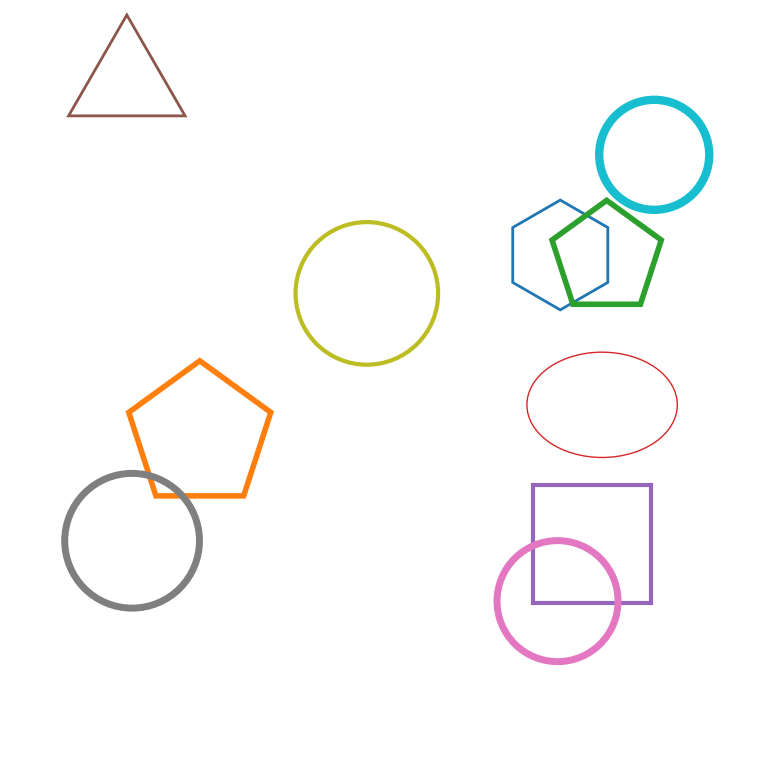[{"shape": "hexagon", "thickness": 1, "radius": 0.36, "center": [0.728, 0.669]}, {"shape": "pentagon", "thickness": 2, "radius": 0.48, "center": [0.259, 0.434]}, {"shape": "pentagon", "thickness": 2, "radius": 0.37, "center": [0.788, 0.665]}, {"shape": "oval", "thickness": 0.5, "radius": 0.49, "center": [0.782, 0.474]}, {"shape": "square", "thickness": 1.5, "radius": 0.38, "center": [0.769, 0.294]}, {"shape": "triangle", "thickness": 1, "radius": 0.44, "center": [0.165, 0.893]}, {"shape": "circle", "thickness": 2.5, "radius": 0.39, "center": [0.724, 0.219]}, {"shape": "circle", "thickness": 2.5, "radius": 0.44, "center": [0.172, 0.298]}, {"shape": "circle", "thickness": 1.5, "radius": 0.46, "center": [0.476, 0.619]}, {"shape": "circle", "thickness": 3, "radius": 0.36, "center": [0.85, 0.799]}]